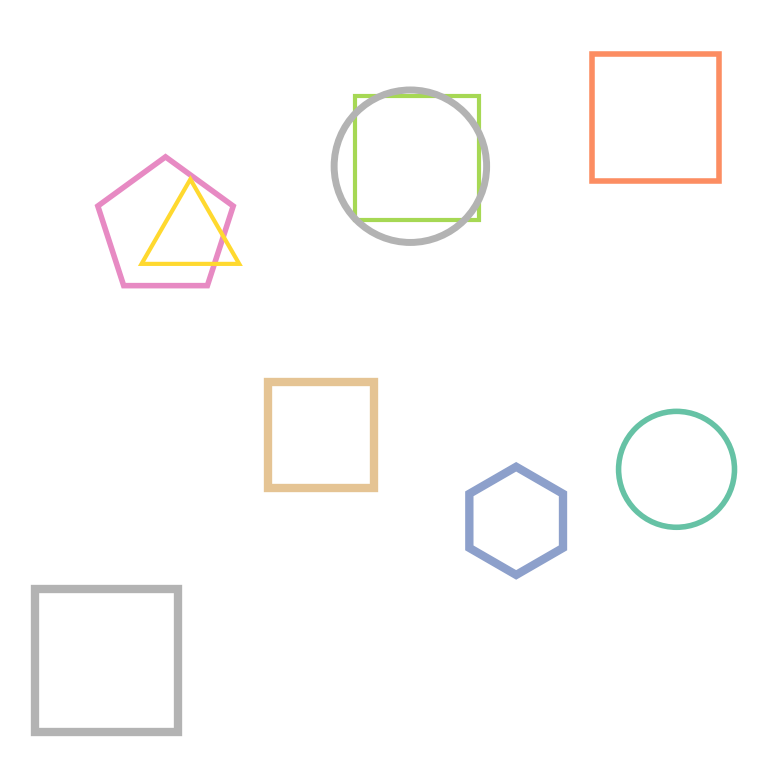[{"shape": "circle", "thickness": 2, "radius": 0.38, "center": [0.879, 0.39]}, {"shape": "square", "thickness": 2, "radius": 0.41, "center": [0.851, 0.847]}, {"shape": "hexagon", "thickness": 3, "radius": 0.35, "center": [0.67, 0.324]}, {"shape": "pentagon", "thickness": 2, "radius": 0.46, "center": [0.215, 0.704]}, {"shape": "square", "thickness": 1.5, "radius": 0.4, "center": [0.541, 0.795]}, {"shape": "triangle", "thickness": 1.5, "radius": 0.37, "center": [0.247, 0.694]}, {"shape": "square", "thickness": 3, "radius": 0.34, "center": [0.417, 0.435]}, {"shape": "square", "thickness": 3, "radius": 0.46, "center": [0.138, 0.142]}, {"shape": "circle", "thickness": 2.5, "radius": 0.5, "center": [0.533, 0.784]}]